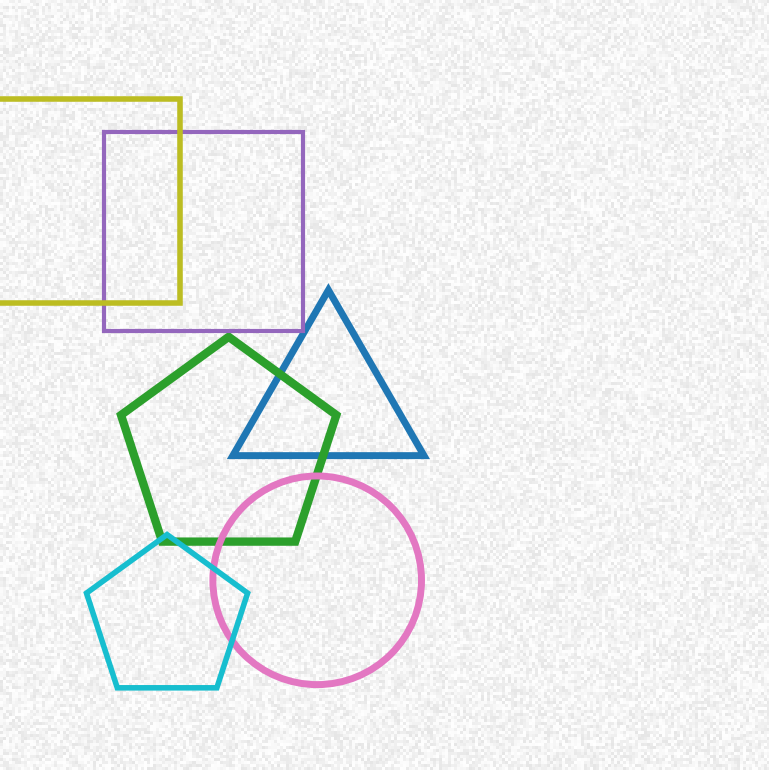[{"shape": "triangle", "thickness": 2.5, "radius": 0.72, "center": [0.427, 0.48]}, {"shape": "pentagon", "thickness": 3, "radius": 0.74, "center": [0.297, 0.416]}, {"shape": "square", "thickness": 1.5, "radius": 0.65, "center": [0.264, 0.699]}, {"shape": "circle", "thickness": 2.5, "radius": 0.68, "center": [0.412, 0.246]}, {"shape": "square", "thickness": 2, "radius": 0.66, "center": [0.102, 0.739]}, {"shape": "pentagon", "thickness": 2, "radius": 0.55, "center": [0.217, 0.196]}]